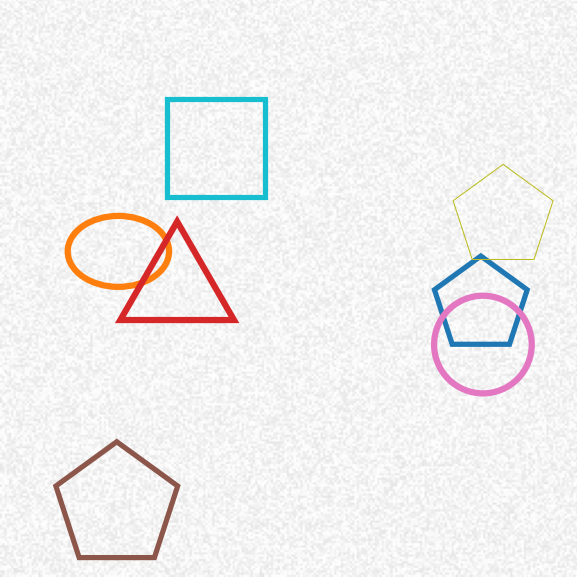[{"shape": "pentagon", "thickness": 2.5, "radius": 0.42, "center": [0.833, 0.471]}, {"shape": "oval", "thickness": 3, "radius": 0.44, "center": [0.205, 0.564]}, {"shape": "triangle", "thickness": 3, "radius": 0.57, "center": [0.307, 0.502]}, {"shape": "pentagon", "thickness": 2.5, "radius": 0.55, "center": [0.202, 0.123]}, {"shape": "circle", "thickness": 3, "radius": 0.42, "center": [0.836, 0.403]}, {"shape": "pentagon", "thickness": 0.5, "radius": 0.46, "center": [0.871, 0.623]}, {"shape": "square", "thickness": 2.5, "radius": 0.42, "center": [0.374, 0.742]}]